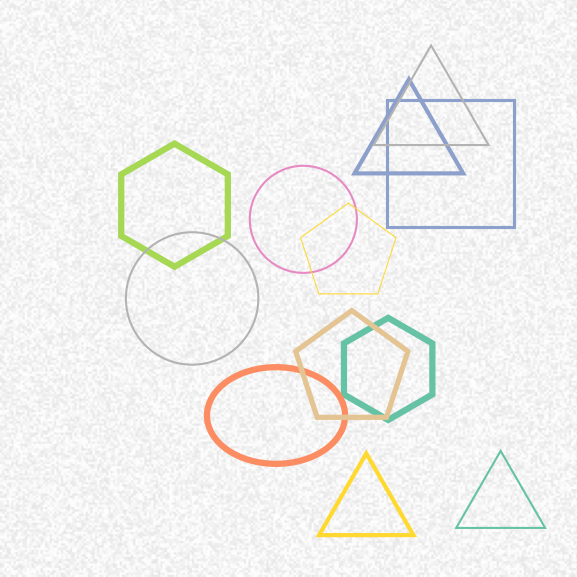[{"shape": "hexagon", "thickness": 3, "radius": 0.44, "center": [0.672, 0.36]}, {"shape": "triangle", "thickness": 1, "radius": 0.44, "center": [0.867, 0.129]}, {"shape": "oval", "thickness": 3, "radius": 0.6, "center": [0.478, 0.28]}, {"shape": "triangle", "thickness": 2, "radius": 0.54, "center": [0.708, 0.753]}, {"shape": "square", "thickness": 1.5, "radius": 0.55, "center": [0.78, 0.716]}, {"shape": "circle", "thickness": 1, "radius": 0.46, "center": [0.525, 0.619]}, {"shape": "hexagon", "thickness": 3, "radius": 0.53, "center": [0.302, 0.644]}, {"shape": "triangle", "thickness": 2, "radius": 0.47, "center": [0.634, 0.12]}, {"shape": "pentagon", "thickness": 0.5, "radius": 0.43, "center": [0.603, 0.561]}, {"shape": "pentagon", "thickness": 2.5, "radius": 0.51, "center": [0.609, 0.359]}, {"shape": "triangle", "thickness": 1, "radius": 0.57, "center": [0.747, 0.805]}, {"shape": "circle", "thickness": 1, "radius": 0.57, "center": [0.333, 0.482]}]